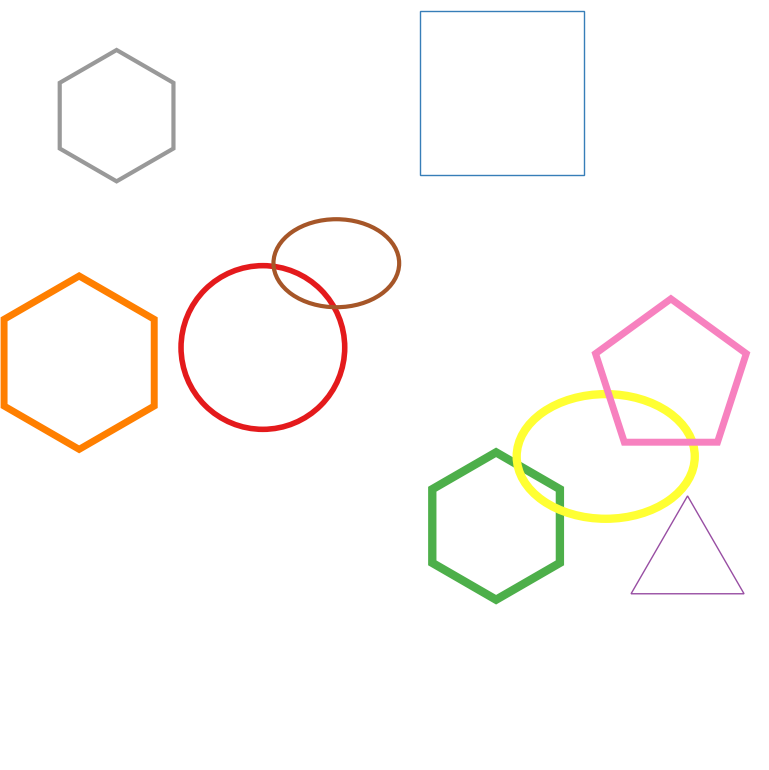[{"shape": "circle", "thickness": 2, "radius": 0.53, "center": [0.341, 0.549]}, {"shape": "square", "thickness": 0.5, "radius": 0.53, "center": [0.652, 0.879]}, {"shape": "hexagon", "thickness": 3, "radius": 0.48, "center": [0.644, 0.317]}, {"shape": "triangle", "thickness": 0.5, "radius": 0.42, "center": [0.893, 0.271]}, {"shape": "hexagon", "thickness": 2.5, "radius": 0.56, "center": [0.103, 0.529]}, {"shape": "oval", "thickness": 3, "radius": 0.58, "center": [0.787, 0.407]}, {"shape": "oval", "thickness": 1.5, "radius": 0.41, "center": [0.437, 0.658]}, {"shape": "pentagon", "thickness": 2.5, "radius": 0.51, "center": [0.871, 0.509]}, {"shape": "hexagon", "thickness": 1.5, "radius": 0.43, "center": [0.151, 0.85]}]